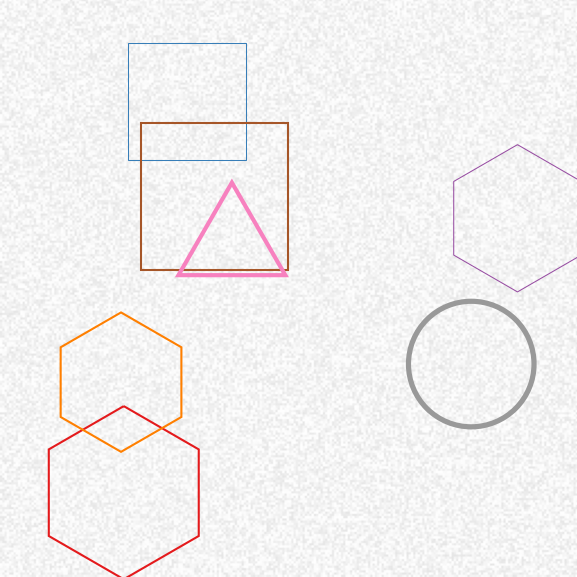[{"shape": "hexagon", "thickness": 1, "radius": 0.75, "center": [0.214, 0.146]}, {"shape": "square", "thickness": 0.5, "radius": 0.51, "center": [0.324, 0.823]}, {"shape": "hexagon", "thickness": 0.5, "radius": 0.64, "center": [0.896, 0.621]}, {"shape": "hexagon", "thickness": 1, "radius": 0.6, "center": [0.21, 0.337]}, {"shape": "square", "thickness": 1, "radius": 0.64, "center": [0.371, 0.659]}, {"shape": "triangle", "thickness": 2, "radius": 0.53, "center": [0.402, 0.576]}, {"shape": "circle", "thickness": 2.5, "radius": 0.54, "center": [0.816, 0.369]}]